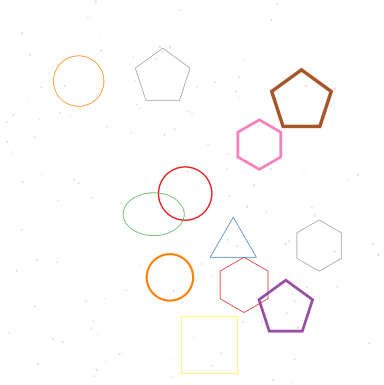[{"shape": "circle", "thickness": 1, "radius": 0.35, "center": [0.481, 0.497]}, {"shape": "hexagon", "thickness": 0.5, "radius": 0.36, "center": [0.634, 0.26]}, {"shape": "triangle", "thickness": 0.5, "radius": 0.35, "center": [0.606, 0.366]}, {"shape": "oval", "thickness": 0.5, "radius": 0.4, "center": [0.399, 0.444]}, {"shape": "pentagon", "thickness": 2, "radius": 0.37, "center": [0.742, 0.199]}, {"shape": "circle", "thickness": 0.5, "radius": 0.33, "center": [0.204, 0.789]}, {"shape": "circle", "thickness": 1.5, "radius": 0.3, "center": [0.441, 0.28]}, {"shape": "square", "thickness": 0.5, "radius": 0.37, "center": [0.543, 0.106]}, {"shape": "pentagon", "thickness": 2.5, "radius": 0.41, "center": [0.783, 0.737]}, {"shape": "hexagon", "thickness": 2, "radius": 0.32, "center": [0.674, 0.624]}, {"shape": "pentagon", "thickness": 0.5, "radius": 0.37, "center": [0.423, 0.8]}, {"shape": "hexagon", "thickness": 0.5, "radius": 0.33, "center": [0.829, 0.362]}]